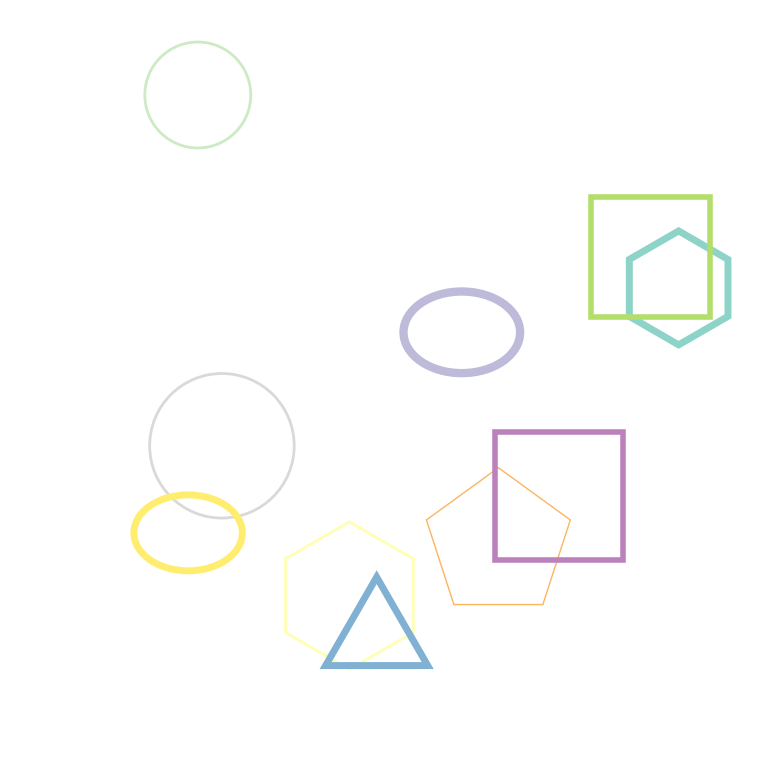[{"shape": "hexagon", "thickness": 2.5, "radius": 0.37, "center": [0.881, 0.626]}, {"shape": "hexagon", "thickness": 1, "radius": 0.48, "center": [0.454, 0.227]}, {"shape": "oval", "thickness": 3, "radius": 0.38, "center": [0.6, 0.568]}, {"shape": "triangle", "thickness": 2.5, "radius": 0.38, "center": [0.489, 0.174]}, {"shape": "pentagon", "thickness": 0.5, "radius": 0.49, "center": [0.647, 0.294]}, {"shape": "square", "thickness": 2, "radius": 0.39, "center": [0.845, 0.666]}, {"shape": "circle", "thickness": 1, "radius": 0.47, "center": [0.288, 0.421]}, {"shape": "square", "thickness": 2, "radius": 0.41, "center": [0.726, 0.356]}, {"shape": "circle", "thickness": 1, "radius": 0.34, "center": [0.257, 0.877]}, {"shape": "oval", "thickness": 2.5, "radius": 0.35, "center": [0.244, 0.308]}]